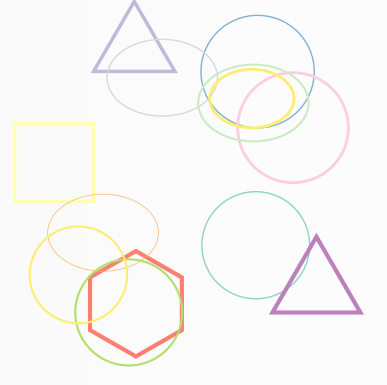[{"shape": "circle", "thickness": 1, "radius": 0.7, "center": [0.66, 0.363]}, {"shape": "square", "thickness": 2.5, "radius": 0.51, "center": [0.138, 0.579]}, {"shape": "triangle", "thickness": 2.5, "radius": 0.61, "center": [0.346, 0.875]}, {"shape": "hexagon", "thickness": 3, "radius": 0.68, "center": [0.351, 0.211]}, {"shape": "circle", "thickness": 1, "radius": 0.73, "center": [0.665, 0.814]}, {"shape": "oval", "thickness": 0.5, "radius": 0.71, "center": [0.266, 0.396]}, {"shape": "circle", "thickness": 1.5, "radius": 0.69, "center": [0.332, 0.189]}, {"shape": "circle", "thickness": 2, "radius": 0.71, "center": [0.756, 0.668]}, {"shape": "oval", "thickness": 1, "radius": 0.71, "center": [0.419, 0.798]}, {"shape": "triangle", "thickness": 3, "radius": 0.66, "center": [0.817, 0.254]}, {"shape": "oval", "thickness": 1.5, "radius": 0.71, "center": [0.654, 0.732]}, {"shape": "oval", "thickness": 2, "radius": 0.54, "center": [0.65, 0.744]}, {"shape": "circle", "thickness": 1.5, "radius": 0.63, "center": [0.202, 0.286]}]